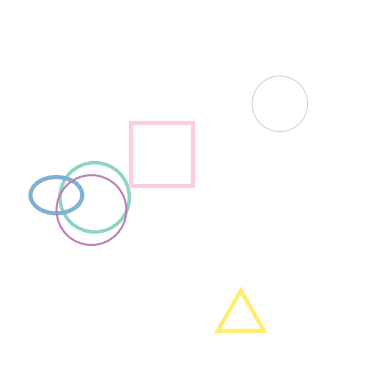[{"shape": "circle", "thickness": 2.5, "radius": 0.45, "center": [0.246, 0.487]}, {"shape": "circle", "thickness": 0.5, "radius": 0.36, "center": [0.727, 0.73]}, {"shape": "oval", "thickness": 3, "radius": 0.34, "center": [0.146, 0.493]}, {"shape": "square", "thickness": 3, "radius": 0.41, "center": [0.421, 0.599]}, {"shape": "circle", "thickness": 1.5, "radius": 0.45, "center": [0.238, 0.454]}, {"shape": "triangle", "thickness": 3, "radius": 0.35, "center": [0.626, 0.175]}]